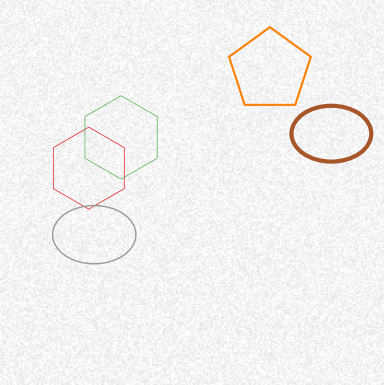[{"shape": "hexagon", "thickness": 0.5, "radius": 0.53, "center": [0.231, 0.563]}, {"shape": "hexagon", "thickness": 0.5, "radius": 0.54, "center": [0.315, 0.643]}, {"shape": "pentagon", "thickness": 1.5, "radius": 0.56, "center": [0.701, 0.818]}, {"shape": "oval", "thickness": 3, "radius": 0.52, "center": [0.861, 0.653]}, {"shape": "oval", "thickness": 1, "radius": 0.54, "center": [0.245, 0.391]}]